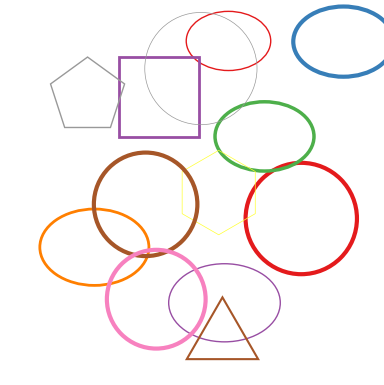[{"shape": "circle", "thickness": 3, "radius": 0.72, "center": [0.783, 0.432]}, {"shape": "oval", "thickness": 1, "radius": 0.55, "center": [0.593, 0.894]}, {"shape": "oval", "thickness": 3, "radius": 0.65, "center": [0.892, 0.892]}, {"shape": "oval", "thickness": 2.5, "radius": 0.64, "center": [0.687, 0.646]}, {"shape": "square", "thickness": 2, "radius": 0.52, "center": [0.414, 0.748]}, {"shape": "oval", "thickness": 1, "radius": 0.72, "center": [0.583, 0.214]}, {"shape": "oval", "thickness": 2, "radius": 0.71, "center": [0.245, 0.358]}, {"shape": "hexagon", "thickness": 0.5, "radius": 0.55, "center": [0.568, 0.5]}, {"shape": "circle", "thickness": 3, "radius": 0.67, "center": [0.378, 0.469]}, {"shape": "triangle", "thickness": 1.5, "radius": 0.53, "center": [0.578, 0.121]}, {"shape": "circle", "thickness": 3, "radius": 0.64, "center": [0.406, 0.223]}, {"shape": "pentagon", "thickness": 1, "radius": 0.51, "center": [0.227, 0.751]}, {"shape": "circle", "thickness": 0.5, "radius": 0.73, "center": [0.522, 0.822]}]